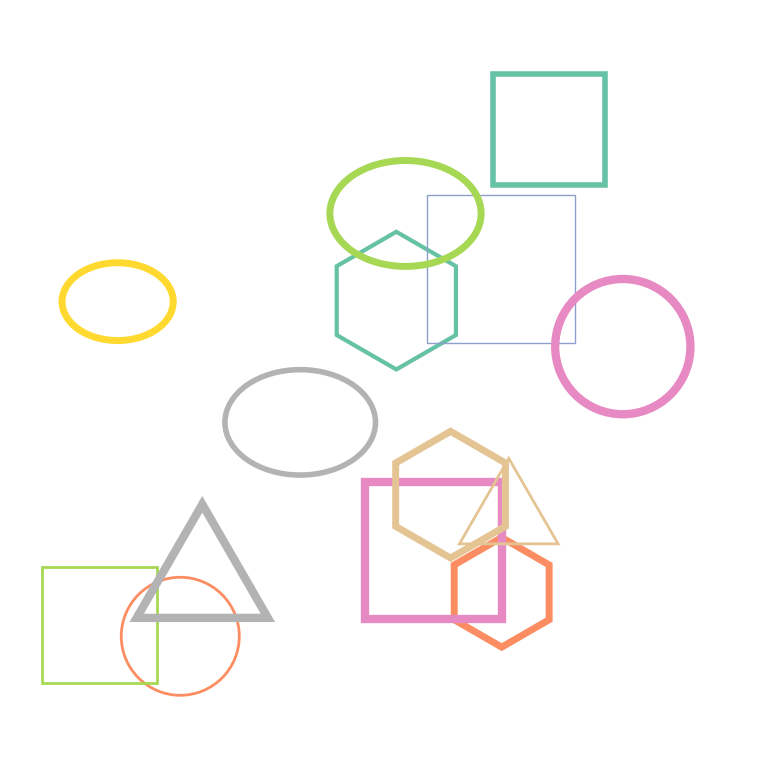[{"shape": "square", "thickness": 2, "radius": 0.36, "center": [0.713, 0.832]}, {"shape": "hexagon", "thickness": 1.5, "radius": 0.45, "center": [0.515, 0.61]}, {"shape": "circle", "thickness": 1, "radius": 0.38, "center": [0.234, 0.174]}, {"shape": "hexagon", "thickness": 2.5, "radius": 0.36, "center": [0.652, 0.231]}, {"shape": "square", "thickness": 0.5, "radius": 0.48, "center": [0.651, 0.651]}, {"shape": "square", "thickness": 3, "radius": 0.44, "center": [0.563, 0.285]}, {"shape": "circle", "thickness": 3, "radius": 0.44, "center": [0.809, 0.55]}, {"shape": "oval", "thickness": 2.5, "radius": 0.49, "center": [0.527, 0.723]}, {"shape": "square", "thickness": 1, "radius": 0.38, "center": [0.129, 0.188]}, {"shape": "oval", "thickness": 2.5, "radius": 0.36, "center": [0.153, 0.608]}, {"shape": "triangle", "thickness": 1, "radius": 0.37, "center": [0.661, 0.331]}, {"shape": "hexagon", "thickness": 2.5, "radius": 0.41, "center": [0.585, 0.358]}, {"shape": "triangle", "thickness": 3, "radius": 0.49, "center": [0.263, 0.247]}, {"shape": "oval", "thickness": 2, "radius": 0.49, "center": [0.39, 0.451]}]